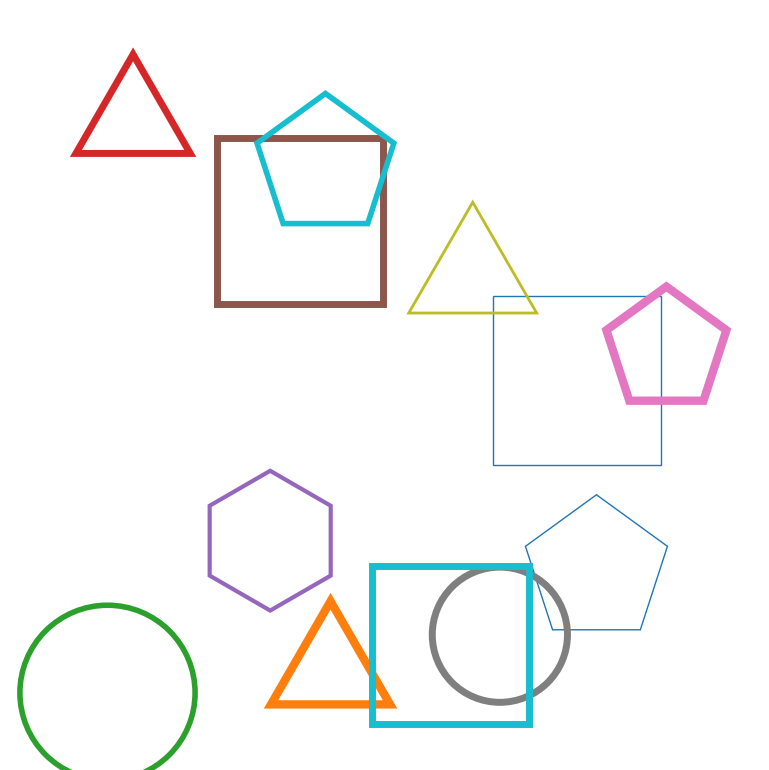[{"shape": "pentagon", "thickness": 0.5, "radius": 0.48, "center": [0.775, 0.261]}, {"shape": "square", "thickness": 0.5, "radius": 0.55, "center": [0.749, 0.506]}, {"shape": "triangle", "thickness": 3, "radius": 0.45, "center": [0.429, 0.13]}, {"shape": "circle", "thickness": 2, "radius": 0.57, "center": [0.14, 0.1]}, {"shape": "triangle", "thickness": 2.5, "radius": 0.43, "center": [0.173, 0.844]}, {"shape": "hexagon", "thickness": 1.5, "radius": 0.45, "center": [0.351, 0.298]}, {"shape": "square", "thickness": 2.5, "radius": 0.54, "center": [0.39, 0.713]}, {"shape": "pentagon", "thickness": 3, "radius": 0.41, "center": [0.865, 0.546]}, {"shape": "circle", "thickness": 2.5, "radius": 0.44, "center": [0.649, 0.176]}, {"shape": "triangle", "thickness": 1, "radius": 0.48, "center": [0.614, 0.641]}, {"shape": "pentagon", "thickness": 2, "radius": 0.47, "center": [0.423, 0.785]}, {"shape": "square", "thickness": 2.5, "radius": 0.51, "center": [0.585, 0.163]}]